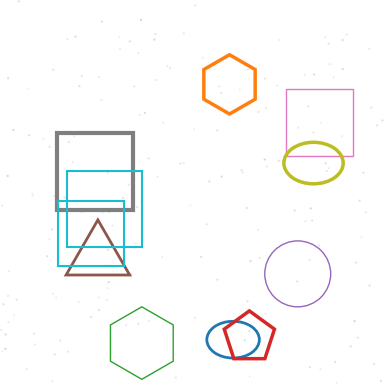[{"shape": "oval", "thickness": 2, "radius": 0.34, "center": [0.605, 0.118]}, {"shape": "hexagon", "thickness": 2.5, "radius": 0.38, "center": [0.596, 0.781]}, {"shape": "hexagon", "thickness": 1, "radius": 0.47, "center": [0.368, 0.109]}, {"shape": "pentagon", "thickness": 2.5, "radius": 0.34, "center": [0.648, 0.124]}, {"shape": "circle", "thickness": 1, "radius": 0.43, "center": [0.773, 0.289]}, {"shape": "triangle", "thickness": 2, "radius": 0.48, "center": [0.254, 0.333]}, {"shape": "square", "thickness": 1, "radius": 0.43, "center": [0.83, 0.682]}, {"shape": "square", "thickness": 3, "radius": 0.5, "center": [0.247, 0.555]}, {"shape": "oval", "thickness": 2.5, "radius": 0.39, "center": [0.814, 0.576]}, {"shape": "square", "thickness": 1.5, "radius": 0.49, "center": [0.272, 0.457]}, {"shape": "square", "thickness": 1.5, "radius": 0.43, "center": [0.237, 0.394]}]